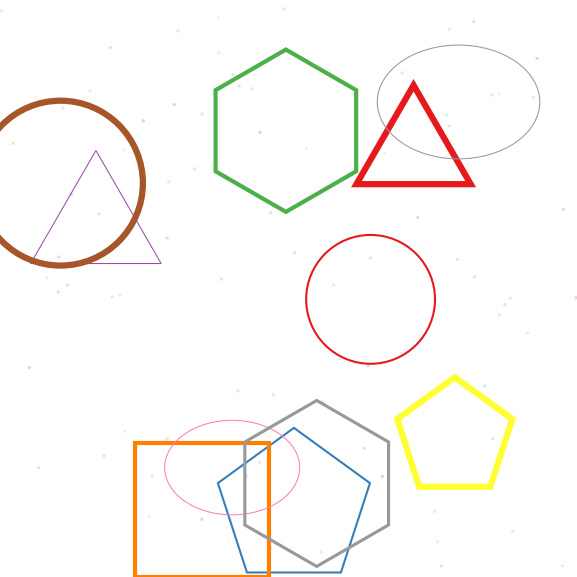[{"shape": "circle", "thickness": 1, "radius": 0.56, "center": [0.642, 0.481]}, {"shape": "triangle", "thickness": 3, "radius": 0.57, "center": [0.716, 0.737]}, {"shape": "pentagon", "thickness": 1, "radius": 0.69, "center": [0.509, 0.12]}, {"shape": "hexagon", "thickness": 2, "radius": 0.7, "center": [0.495, 0.773]}, {"shape": "triangle", "thickness": 0.5, "radius": 0.65, "center": [0.166, 0.608]}, {"shape": "square", "thickness": 2, "radius": 0.58, "center": [0.35, 0.115]}, {"shape": "pentagon", "thickness": 3, "radius": 0.52, "center": [0.787, 0.241]}, {"shape": "circle", "thickness": 3, "radius": 0.71, "center": [0.105, 0.682]}, {"shape": "oval", "thickness": 0.5, "radius": 0.58, "center": [0.402, 0.189]}, {"shape": "oval", "thickness": 0.5, "radius": 0.7, "center": [0.794, 0.823]}, {"shape": "hexagon", "thickness": 1.5, "radius": 0.72, "center": [0.548, 0.162]}]